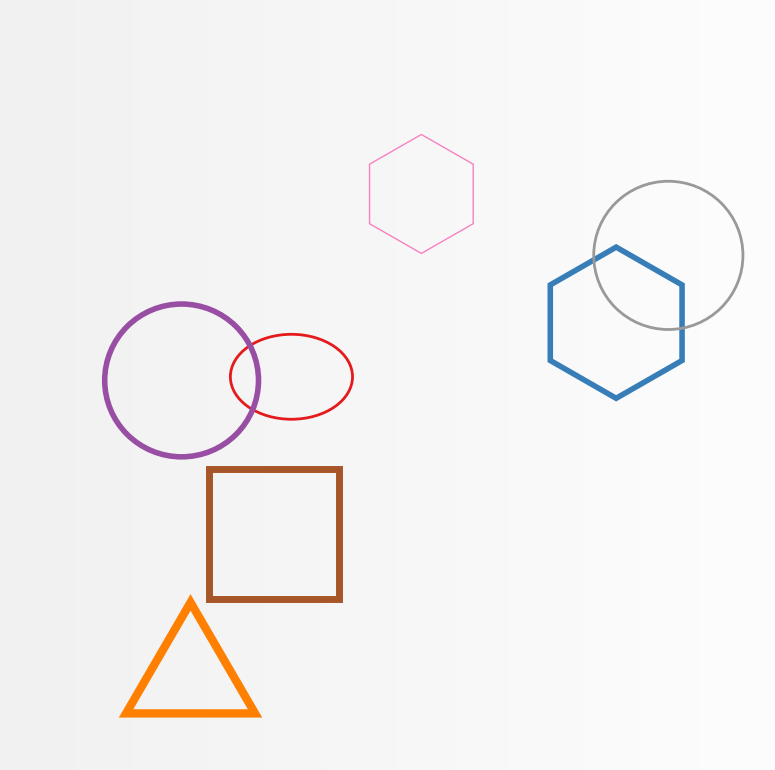[{"shape": "oval", "thickness": 1, "radius": 0.39, "center": [0.376, 0.511]}, {"shape": "hexagon", "thickness": 2, "radius": 0.49, "center": [0.795, 0.581]}, {"shape": "circle", "thickness": 2, "radius": 0.5, "center": [0.234, 0.506]}, {"shape": "triangle", "thickness": 3, "radius": 0.48, "center": [0.246, 0.122]}, {"shape": "square", "thickness": 2.5, "radius": 0.42, "center": [0.354, 0.306]}, {"shape": "hexagon", "thickness": 0.5, "radius": 0.39, "center": [0.544, 0.748]}, {"shape": "circle", "thickness": 1, "radius": 0.48, "center": [0.862, 0.668]}]